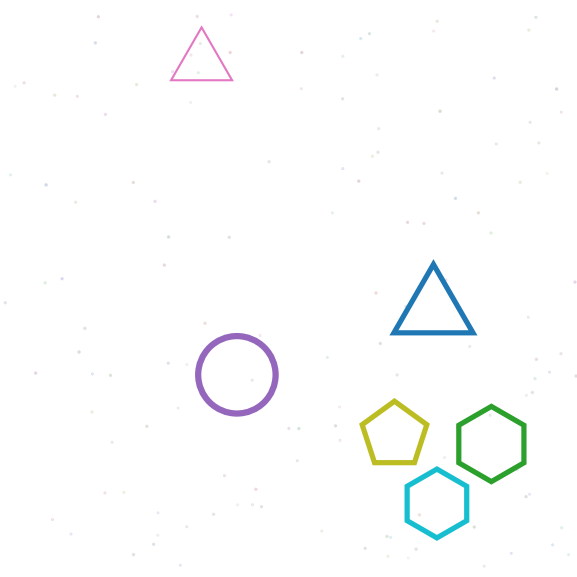[{"shape": "triangle", "thickness": 2.5, "radius": 0.4, "center": [0.751, 0.462]}, {"shape": "hexagon", "thickness": 2.5, "radius": 0.33, "center": [0.851, 0.23]}, {"shape": "circle", "thickness": 3, "radius": 0.34, "center": [0.41, 0.35]}, {"shape": "triangle", "thickness": 1, "radius": 0.31, "center": [0.349, 0.891]}, {"shape": "pentagon", "thickness": 2.5, "radius": 0.29, "center": [0.683, 0.246]}, {"shape": "hexagon", "thickness": 2.5, "radius": 0.3, "center": [0.757, 0.127]}]